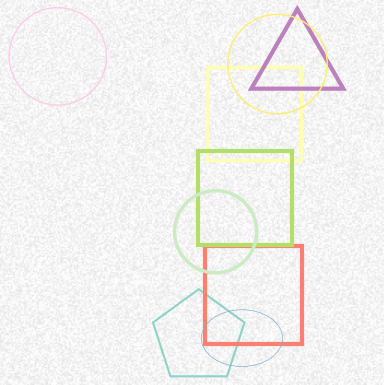[{"shape": "pentagon", "thickness": 1.5, "radius": 0.62, "center": [0.516, 0.124]}, {"shape": "square", "thickness": 2.5, "radius": 0.6, "center": [0.66, 0.704]}, {"shape": "square", "thickness": 3, "radius": 0.63, "center": [0.658, 0.234]}, {"shape": "oval", "thickness": 0.5, "radius": 0.53, "center": [0.628, 0.122]}, {"shape": "square", "thickness": 3, "radius": 0.61, "center": [0.636, 0.486]}, {"shape": "circle", "thickness": 1, "radius": 0.63, "center": [0.15, 0.854]}, {"shape": "triangle", "thickness": 3, "radius": 0.69, "center": [0.772, 0.839]}, {"shape": "circle", "thickness": 2.5, "radius": 0.53, "center": [0.56, 0.398]}, {"shape": "circle", "thickness": 1, "radius": 0.65, "center": [0.721, 0.834]}]